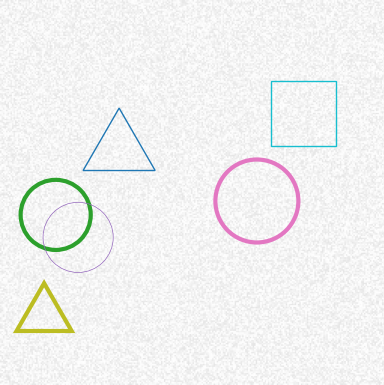[{"shape": "triangle", "thickness": 1, "radius": 0.54, "center": [0.309, 0.611]}, {"shape": "circle", "thickness": 3, "radius": 0.46, "center": [0.145, 0.442]}, {"shape": "circle", "thickness": 0.5, "radius": 0.46, "center": [0.203, 0.383]}, {"shape": "circle", "thickness": 3, "radius": 0.54, "center": [0.667, 0.478]}, {"shape": "triangle", "thickness": 3, "radius": 0.41, "center": [0.115, 0.182]}, {"shape": "square", "thickness": 1, "radius": 0.42, "center": [0.788, 0.706]}]